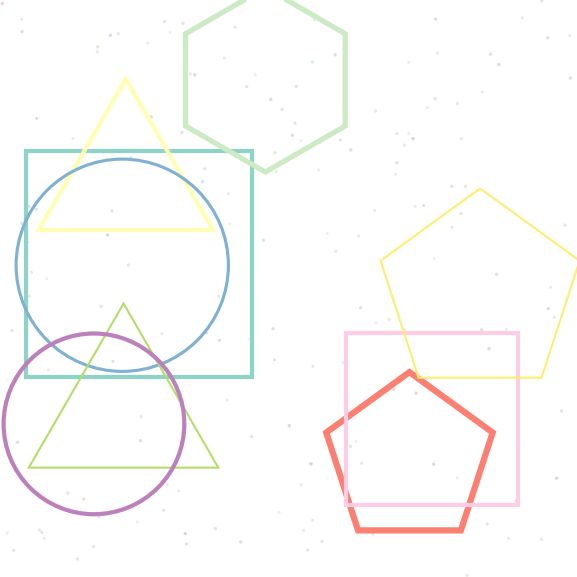[{"shape": "square", "thickness": 2, "radius": 0.98, "center": [0.24, 0.542]}, {"shape": "triangle", "thickness": 2, "radius": 0.87, "center": [0.218, 0.688]}, {"shape": "pentagon", "thickness": 3, "radius": 0.76, "center": [0.709, 0.203]}, {"shape": "circle", "thickness": 1.5, "radius": 0.92, "center": [0.212, 0.54]}, {"shape": "triangle", "thickness": 1, "radius": 0.95, "center": [0.214, 0.284]}, {"shape": "square", "thickness": 2, "radius": 0.74, "center": [0.748, 0.273]}, {"shape": "circle", "thickness": 2, "radius": 0.78, "center": [0.163, 0.265]}, {"shape": "hexagon", "thickness": 2.5, "radius": 0.8, "center": [0.459, 0.861]}, {"shape": "pentagon", "thickness": 1, "radius": 0.91, "center": [0.831, 0.492]}]